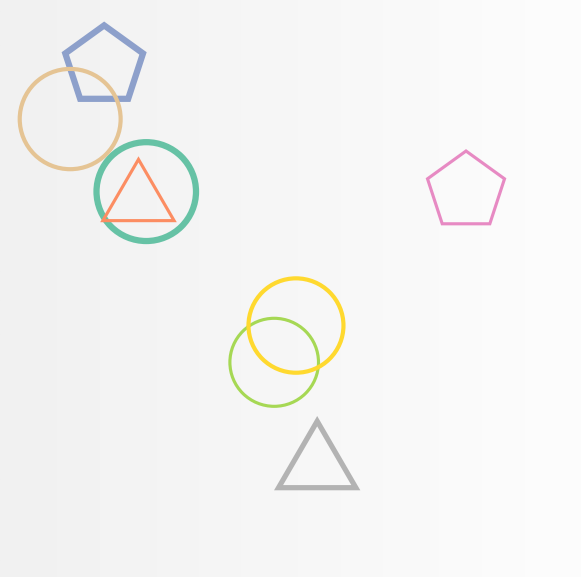[{"shape": "circle", "thickness": 3, "radius": 0.43, "center": [0.252, 0.667]}, {"shape": "triangle", "thickness": 1.5, "radius": 0.35, "center": [0.238, 0.652]}, {"shape": "pentagon", "thickness": 3, "radius": 0.35, "center": [0.179, 0.885]}, {"shape": "pentagon", "thickness": 1.5, "radius": 0.35, "center": [0.802, 0.668]}, {"shape": "circle", "thickness": 1.5, "radius": 0.38, "center": [0.472, 0.372]}, {"shape": "circle", "thickness": 2, "radius": 0.41, "center": [0.509, 0.435]}, {"shape": "circle", "thickness": 2, "radius": 0.43, "center": [0.121, 0.793]}, {"shape": "triangle", "thickness": 2.5, "radius": 0.38, "center": [0.546, 0.193]}]